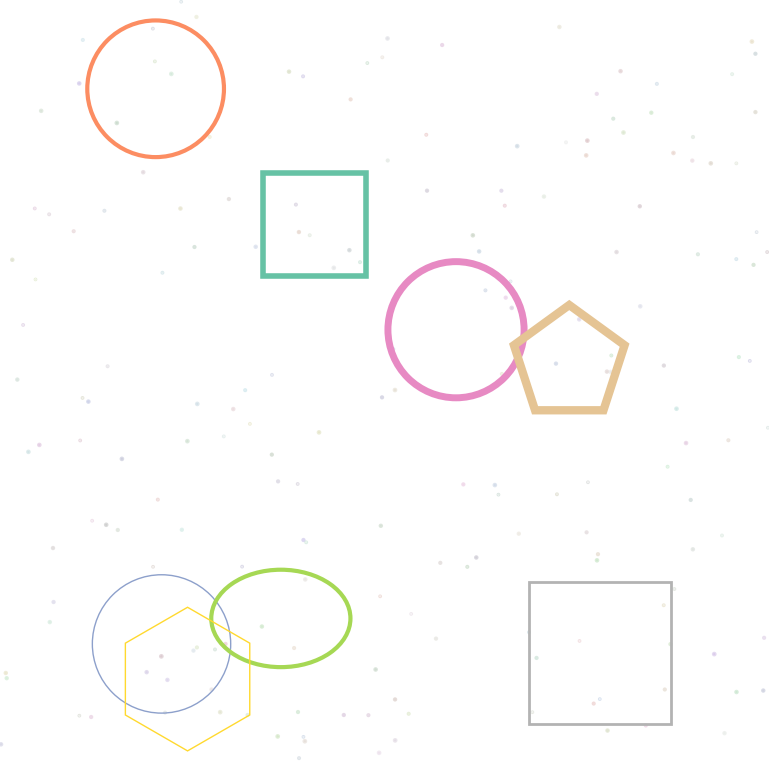[{"shape": "square", "thickness": 2, "radius": 0.34, "center": [0.409, 0.708]}, {"shape": "circle", "thickness": 1.5, "radius": 0.44, "center": [0.202, 0.885]}, {"shape": "circle", "thickness": 0.5, "radius": 0.45, "center": [0.21, 0.164]}, {"shape": "circle", "thickness": 2.5, "radius": 0.44, "center": [0.592, 0.572]}, {"shape": "oval", "thickness": 1.5, "radius": 0.45, "center": [0.365, 0.197]}, {"shape": "hexagon", "thickness": 0.5, "radius": 0.47, "center": [0.244, 0.118]}, {"shape": "pentagon", "thickness": 3, "radius": 0.38, "center": [0.739, 0.528]}, {"shape": "square", "thickness": 1, "radius": 0.46, "center": [0.779, 0.152]}]